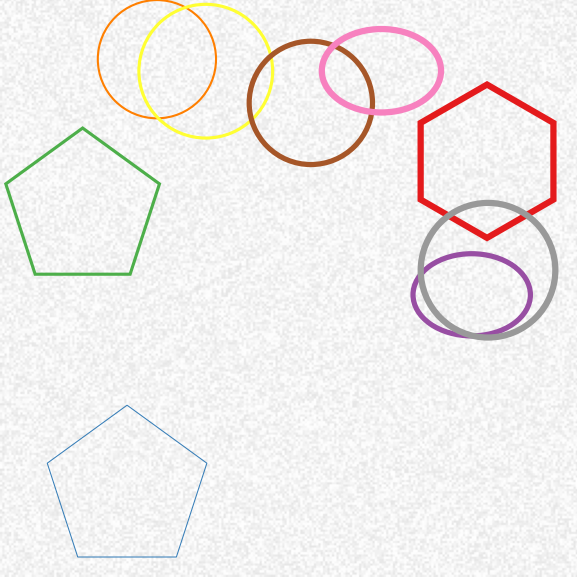[{"shape": "hexagon", "thickness": 3, "radius": 0.66, "center": [0.843, 0.72]}, {"shape": "pentagon", "thickness": 0.5, "radius": 0.73, "center": [0.22, 0.152]}, {"shape": "pentagon", "thickness": 1.5, "radius": 0.7, "center": [0.143, 0.637]}, {"shape": "oval", "thickness": 2.5, "radius": 0.51, "center": [0.817, 0.489]}, {"shape": "circle", "thickness": 1, "radius": 0.51, "center": [0.272, 0.897]}, {"shape": "circle", "thickness": 1.5, "radius": 0.58, "center": [0.356, 0.876]}, {"shape": "circle", "thickness": 2.5, "radius": 0.53, "center": [0.538, 0.821]}, {"shape": "oval", "thickness": 3, "radius": 0.52, "center": [0.66, 0.877]}, {"shape": "circle", "thickness": 3, "radius": 0.58, "center": [0.845, 0.531]}]